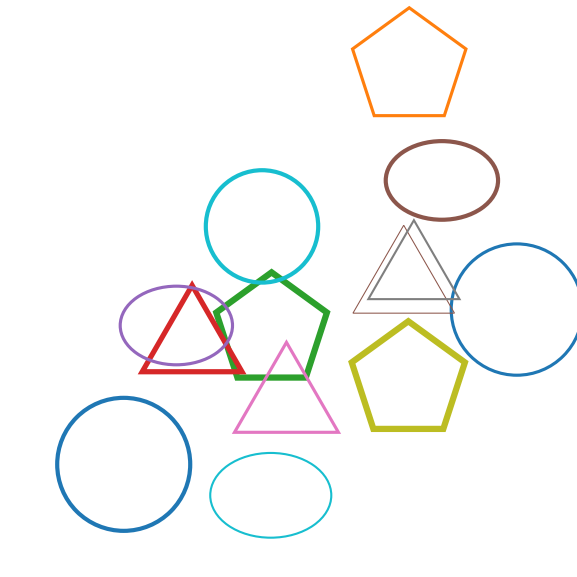[{"shape": "circle", "thickness": 1.5, "radius": 0.57, "center": [0.895, 0.463]}, {"shape": "circle", "thickness": 2, "radius": 0.58, "center": [0.214, 0.195]}, {"shape": "pentagon", "thickness": 1.5, "radius": 0.52, "center": [0.709, 0.882]}, {"shape": "pentagon", "thickness": 3, "radius": 0.5, "center": [0.47, 0.427]}, {"shape": "triangle", "thickness": 2.5, "radius": 0.5, "center": [0.333, 0.405]}, {"shape": "oval", "thickness": 1.5, "radius": 0.49, "center": [0.305, 0.436]}, {"shape": "oval", "thickness": 2, "radius": 0.49, "center": [0.765, 0.687]}, {"shape": "triangle", "thickness": 0.5, "radius": 0.51, "center": [0.699, 0.508]}, {"shape": "triangle", "thickness": 1.5, "radius": 0.52, "center": [0.496, 0.302]}, {"shape": "triangle", "thickness": 1, "radius": 0.46, "center": [0.717, 0.527]}, {"shape": "pentagon", "thickness": 3, "radius": 0.52, "center": [0.707, 0.34]}, {"shape": "oval", "thickness": 1, "radius": 0.52, "center": [0.469, 0.141]}, {"shape": "circle", "thickness": 2, "radius": 0.49, "center": [0.454, 0.607]}]